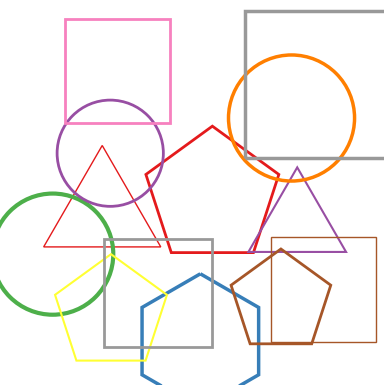[{"shape": "pentagon", "thickness": 2, "radius": 0.91, "center": [0.552, 0.491]}, {"shape": "triangle", "thickness": 1, "radius": 0.88, "center": [0.265, 0.446]}, {"shape": "hexagon", "thickness": 2.5, "radius": 0.87, "center": [0.52, 0.114]}, {"shape": "circle", "thickness": 3, "radius": 0.79, "center": [0.137, 0.34]}, {"shape": "circle", "thickness": 2, "radius": 0.69, "center": [0.286, 0.602]}, {"shape": "triangle", "thickness": 1.5, "radius": 0.73, "center": [0.772, 0.419]}, {"shape": "circle", "thickness": 2.5, "radius": 0.82, "center": [0.757, 0.693]}, {"shape": "pentagon", "thickness": 1.5, "radius": 0.76, "center": [0.288, 0.187]}, {"shape": "pentagon", "thickness": 2, "radius": 0.68, "center": [0.73, 0.217]}, {"shape": "square", "thickness": 1, "radius": 0.68, "center": [0.839, 0.248]}, {"shape": "square", "thickness": 2, "radius": 0.68, "center": [0.305, 0.815]}, {"shape": "square", "thickness": 2.5, "radius": 0.96, "center": [0.829, 0.781]}, {"shape": "square", "thickness": 2, "radius": 0.7, "center": [0.411, 0.239]}]